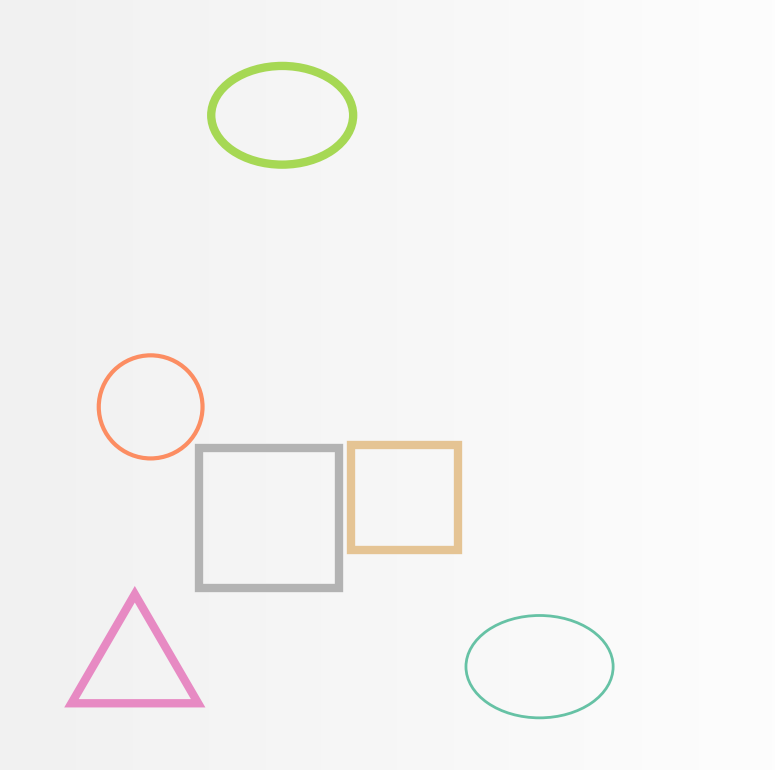[{"shape": "oval", "thickness": 1, "radius": 0.47, "center": [0.696, 0.134]}, {"shape": "circle", "thickness": 1.5, "radius": 0.33, "center": [0.194, 0.472]}, {"shape": "triangle", "thickness": 3, "radius": 0.47, "center": [0.174, 0.134]}, {"shape": "oval", "thickness": 3, "radius": 0.46, "center": [0.364, 0.85]}, {"shape": "square", "thickness": 3, "radius": 0.34, "center": [0.522, 0.354]}, {"shape": "square", "thickness": 3, "radius": 0.45, "center": [0.347, 0.327]}]